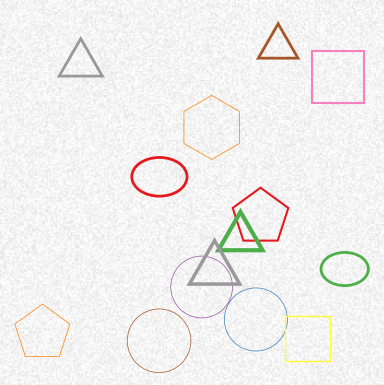[{"shape": "oval", "thickness": 2, "radius": 0.36, "center": [0.414, 0.541]}, {"shape": "pentagon", "thickness": 1.5, "radius": 0.38, "center": [0.677, 0.436]}, {"shape": "circle", "thickness": 0.5, "radius": 0.41, "center": [0.665, 0.17]}, {"shape": "triangle", "thickness": 3, "radius": 0.33, "center": [0.625, 0.383]}, {"shape": "oval", "thickness": 2, "radius": 0.31, "center": [0.895, 0.301]}, {"shape": "circle", "thickness": 0.5, "radius": 0.4, "center": [0.524, 0.255]}, {"shape": "pentagon", "thickness": 0.5, "radius": 0.38, "center": [0.11, 0.135]}, {"shape": "hexagon", "thickness": 0.5, "radius": 0.42, "center": [0.55, 0.669]}, {"shape": "square", "thickness": 1, "radius": 0.29, "center": [0.8, 0.121]}, {"shape": "circle", "thickness": 0.5, "radius": 0.41, "center": [0.413, 0.115]}, {"shape": "triangle", "thickness": 2, "radius": 0.3, "center": [0.722, 0.879]}, {"shape": "square", "thickness": 1.5, "radius": 0.34, "center": [0.878, 0.8]}, {"shape": "triangle", "thickness": 2.5, "radius": 0.38, "center": [0.557, 0.3]}, {"shape": "triangle", "thickness": 2, "radius": 0.32, "center": [0.21, 0.835]}]